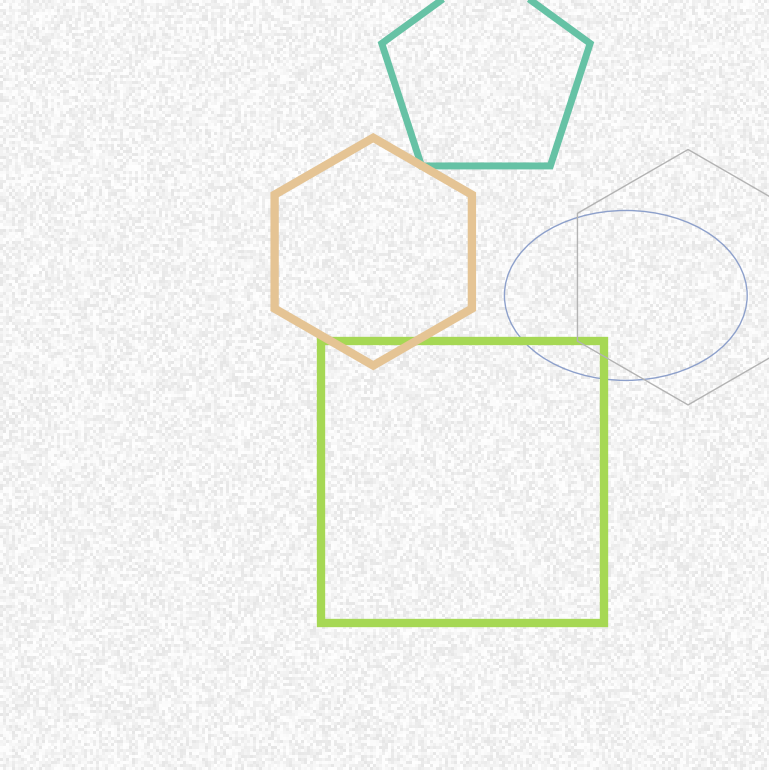[{"shape": "pentagon", "thickness": 2.5, "radius": 0.71, "center": [0.631, 0.9]}, {"shape": "oval", "thickness": 0.5, "radius": 0.79, "center": [0.813, 0.616]}, {"shape": "square", "thickness": 3, "radius": 0.92, "center": [0.601, 0.374]}, {"shape": "hexagon", "thickness": 3, "radius": 0.74, "center": [0.485, 0.673]}, {"shape": "hexagon", "thickness": 0.5, "radius": 0.83, "center": [0.894, 0.64]}]